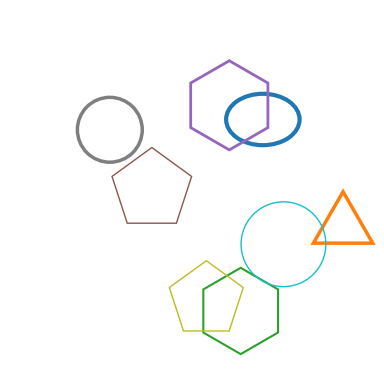[{"shape": "oval", "thickness": 3, "radius": 0.48, "center": [0.683, 0.69]}, {"shape": "triangle", "thickness": 2.5, "radius": 0.45, "center": [0.891, 0.413]}, {"shape": "hexagon", "thickness": 1.5, "radius": 0.56, "center": [0.625, 0.192]}, {"shape": "hexagon", "thickness": 2, "radius": 0.58, "center": [0.596, 0.726]}, {"shape": "pentagon", "thickness": 1, "radius": 0.54, "center": [0.394, 0.508]}, {"shape": "circle", "thickness": 2.5, "radius": 0.42, "center": [0.285, 0.663]}, {"shape": "pentagon", "thickness": 1, "radius": 0.5, "center": [0.536, 0.222]}, {"shape": "circle", "thickness": 1, "radius": 0.55, "center": [0.736, 0.366]}]